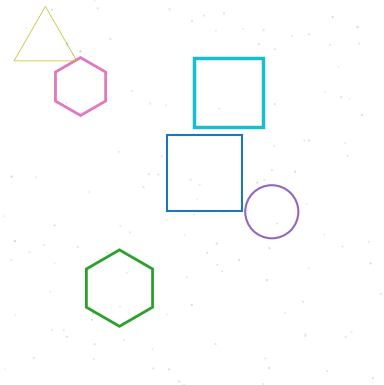[{"shape": "square", "thickness": 1.5, "radius": 0.49, "center": [0.531, 0.55]}, {"shape": "hexagon", "thickness": 2, "radius": 0.5, "center": [0.31, 0.252]}, {"shape": "circle", "thickness": 1.5, "radius": 0.34, "center": [0.706, 0.45]}, {"shape": "hexagon", "thickness": 2, "radius": 0.38, "center": [0.209, 0.775]}, {"shape": "triangle", "thickness": 0.5, "radius": 0.47, "center": [0.118, 0.889]}, {"shape": "square", "thickness": 2.5, "radius": 0.45, "center": [0.593, 0.76]}]